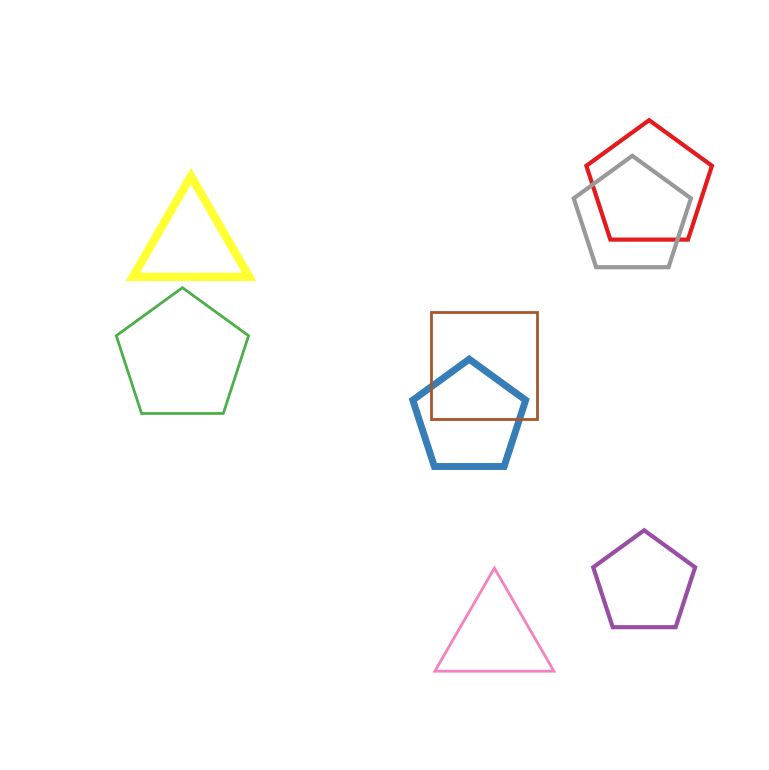[{"shape": "pentagon", "thickness": 1.5, "radius": 0.43, "center": [0.843, 0.758]}, {"shape": "pentagon", "thickness": 2.5, "radius": 0.39, "center": [0.609, 0.456]}, {"shape": "pentagon", "thickness": 1, "radius": 0.45, "center": [0.237, 0.536]}, {"shape": "pentagon", "thickness": 1.5, "radius": 0.35, "center": [0.837, 0.242]}, {"shape": "triangle", "thickness": 3, "radius": 0.44, "center": [0.248, 0.684]}, {"shape": "square", "thickness": 1, "radius": 0.34, "center": [0.629, 0.525]}, {"shape": "triangle", "thickness": 1, "radius": 0.45, "center": [0.642, 0.173]}, {"shape": "pentagon", "thickness": 1.5, "radius": 0.4, "center": [0.821, 0.718]}]